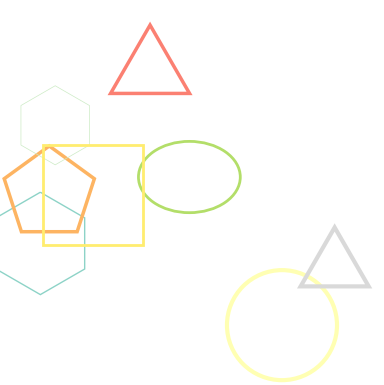[{"shape": "hexagon", "thickness": 1, "radius": 0.66, "center": [0.105, 0.368]}, {"shape": "circle", "thickness": 3, "radius": 0.71, "center": [0.732, 0.155]}, {"shape": "triangle", "thickness": 2.5, "radius": 0.59, "center": [0.39, 0.817]}, {"shape": "pentagon", "thickness": 2.5, "radius": 0.62, "center": [0.128, 0.498]}, {"shape": "oval", "thickness": 2, "radius": 0.66, "center": [0.492, 0.54]}, {"shape": "triangle", "thickness": 3, "radius": 0.51, "center": [0.869, 0.307]}, {"shape": "hexagon", "thickness": 0.5, "radius": 0.51, "center": [0.143, 0.675]}, {"shape": "square", "thickness": 2, "radius": 0.65, "center": [0.242, 0.494]}]